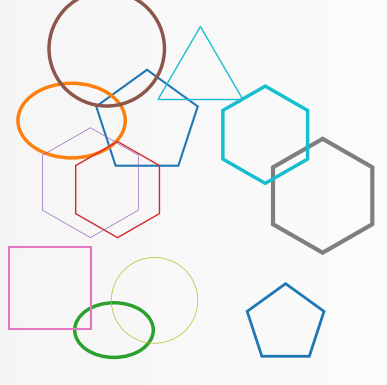[{"shape": "pentagon", "thickness": 2, "radius": 0.52, "center": [0.737, 0.159]}, {"shape": "pentagon", "thickness": 1.5, "radius": 0.69, "center": [0.379, 0.681]}, {"shape": "oval", "thickness": 2.5, "radius": 0.69, "center": [0.185, 0.687]}, {"shape": "oval", "thickness": 2.5, "radius": 0.51, "center": [0.294, 0.143]}, {"shape": "hexagon", "thickness": 1, "radius": 0.62, "center": [0.303, 0.508]}, {"shape": "hexagon", "thickness": 0.5, "radius": 0.71, "center": [0.233, 0.525]}, {"shape": "circle", "thickness": 2.5, "radius": 0.74, "center": [0.275, 0.874]}, {"shape": "square", "thickness": 1.5, "radius": 0.53, "center": [0.129, 0.252]}, {"shape": "hexagon", "thickness": 3, "radius": 0.74, "center": [0.833, 0.492]}, {"shape": "circle", "thickness": 0.5, "radius": 0.56, "center": [0.399, 0.22]}, {"shape": "hexagon", "thickness": 2.5, "radius": 0.63, "center": [0.684, 0.65]}, {"shape": "triangle", "thickness": 1, "radius": 0.63, "center": [0.517, 0.805]}]